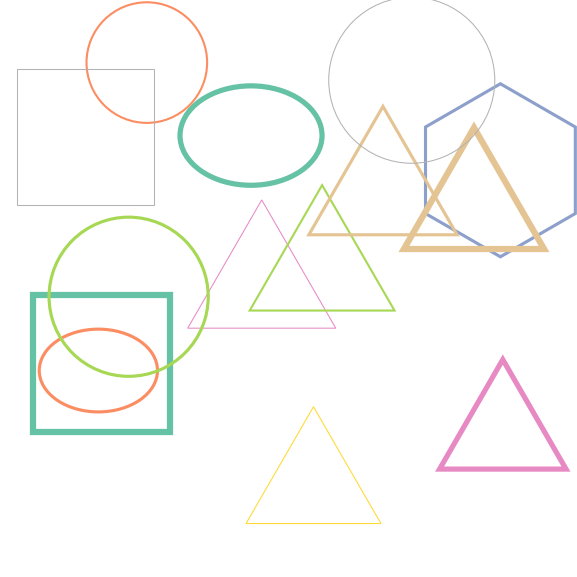[{"shape": "square", "thickness": 3, "radius": 0.59, "center": [0.176, 0.37]}, {"shape": "oval", "thickness": 2.5, "radius": 0.61, "center": [0.435, 0.764]}, {"shape": "circle", "thickness": 1, "radius": 0.52, "center": [0.254, 0.891]}, {"shape": "oval", "thickness": 1.5, "radius": 0.51, "center": [0.17, 0.358]}, {"shape": "hexagon", "thickness": 1.5, "radius": 0.75, "center": [0.867, 0.704]}, {"shape": "triangle", "thickness": 2.5, "radius": 0.63, "center": [0.871, 0.25]}, {"shape": "triangle", "thickness": 0.5, "radius": 0.74, "center": [0.453, 0.505]}, {"shape": "triangle", "thickness": 1, "radius": 0.72, "center": [0.558, 0.534]}, {"shape": "circle", "thickness": 1.5, "radius": 0.69, "center": [0.223, 0.485]}, {"shape": "triangle", "thickness": 0.5, "radius": 0.67, "center": [0.543, 0.16]}, {"shape": "triangle", "thickness": 3, "radius": 0.7, "center": [0.821, 0.638]}, {"shape": "triangle", "thickness": 1.5, "radius": 0.74, "center": [0.663, 0.667]}, {"shape": "circle", "thickness": 0.5, "radius": 0.72, "center": [0.713, 0.86]}, {"shape": "square", "thickness": 0.5, "radius": 0.59, "center": [0.149, 0.762]}]